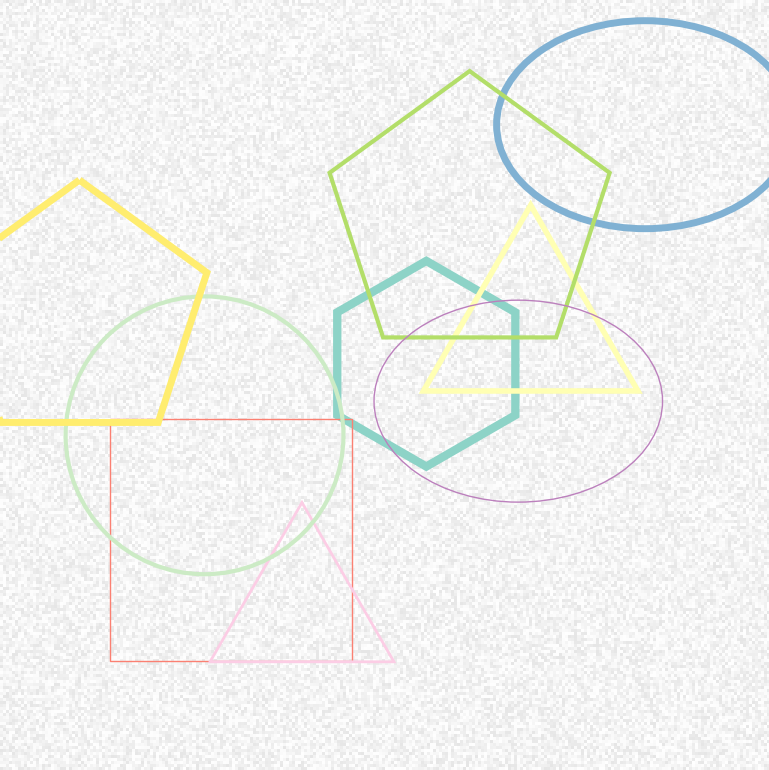[{"shape": "hexagon", "thickness": 3, "radius": 0.67, "center": [0.554, 0.528]}, {"shape": "triangle", "thickness": 2, "radius": 0.8, "center": [0.689, 0.573]}, {"shape": "square", "thickness": 0.5, "radius": 0.79, "center": [0.3, 0.299]}, {"shape": "oval", "thickness": 2.5, "radius": 0.96, "center": [0.838, 0.838]}, {"shape": "pentagon", "thickness": 1.5, "radius": 0.96, "center": [0.61, 0.716]}, {"shape": "triangle", "thickness": 1, "radius": 0.69, "center": [0.392, 0.209]}, {"shape": "oval", "thickness": 0.5, "radius": 0.94, "center": [0.673, 0.479]}, {"shape": "circle", "thickness": 1.5, "radius": 0.9, "center": [0.266, 0.435]}, {"shape": "pentagon", "thickness": 2.5, "radius": 0.87, "center": [0.103, 0.592]}]